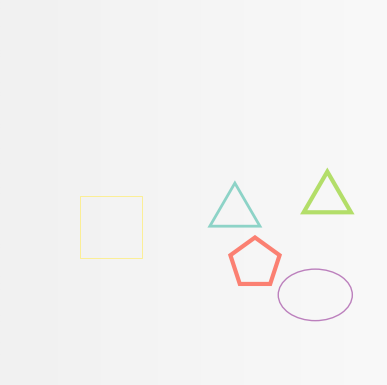[{"shape": "triangle", "thickness": 2, "radius": 0.37, "center": [0.606, 0.45]}, {"shape": "pentagon", "thickness": 3, "radius": 0.33, "center": [0.658, 0.316]}, {"shape": "triangle", "thickness": 3, "radius": 0.35, "center": [0.845, 0.484]}, {"shape": "oval", "thickness": 1, "radius": 0.48, "center": [0.814, 0.234]}, {"shape": "square", "thickness": 0.5, "radius": 0.4, "center": [0.286, 0.411]}]